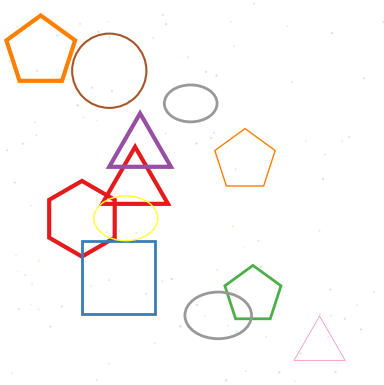[{"shape": "triangle", "thickness": 3, "radius": 0.49, "center": [0.351, 0.52]}, {"shape": "hexagon", "thickness": 3, "radius": 0.49, "center": [0.213, 0.432]}, {"shape": "square", "thickness": 2, "radius": 0.47, "center": [0.308, 0.278]}, {"shape": "pentagon", "thickness": 2, "radius": 0.38, "center": [0.657, 0.234]}, {"shape": "triangle", "thickness": 3, "radius": 0.46, "center": [0.364, 0.613]}, {"shape": "pentagon", "thickness": 1, "radius": 0.41, "center": [0.636, 0.584]}, {"shape": "pentagon", "thickness": 3, "radius": 0.47, "center": [0.106, 0.866]}, {"shape": "oval", "thickness": 1, "radius": 0.42, "center": [0.327, 0.433]}, {"shape": "circle", "thickness": 1.5, "radius": 0.48, "center": [0.284, 0.816]}, {"shape": "triangle", "thickness": 0.5, "radius": 0.38, "center": [0.83, 0.102]}, {"shape": "oval", "thickness": 2, "radius": 0.43, "center": [0.567, 0.181]}, {"shape": "oval", "thickness": 2, "radius": 0.34, "center": [0.495, 0.731]}]